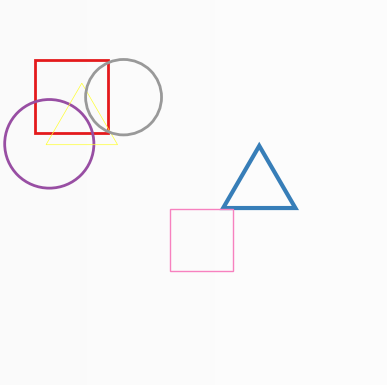[{"shape": "square", "thickness": 2, "radius": 0.48, "center": [0.184, 0.75]}, {"shape": "triangle", "thickness": 3, "radius": 0.54, "center": [0.669, 0.513]}, {"shape": "circle", "thickness": 2, "radius": 0.58, "center": [0.127, 0.626]}, {"shape": "triangle", "thickness": 0.5, "radius": 0.53, "center": [0.211, 0.677]}, {"shape": "square", "thickness": 1, "radius": 0.4, "center": [0.52, 0.377]}, {"shape": "circle", "thickness": 2, "radius": 0.49, "center": [0.319, 0.748]}]